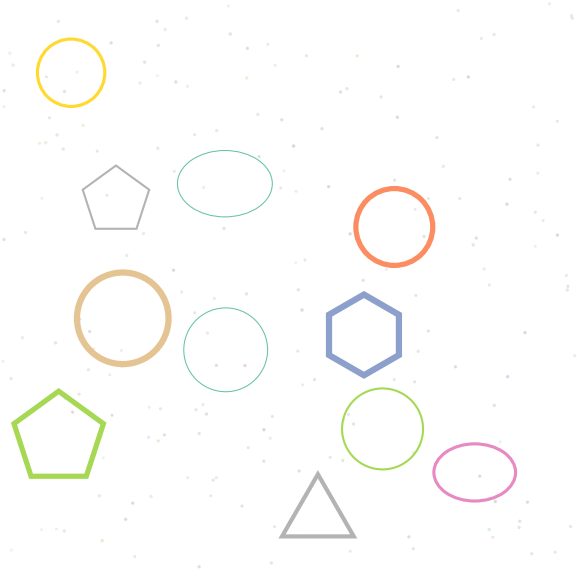[{"shape": "oval", "thickness": 0.5, "radius": 0.41, "center": [0.389, 0.681]}, {"shape": "circle", "thickness": 0.5, "radius": 0.36, "center": [0.391, 0.393]}, {"shape": "circle", "thickness": 2.5, "radius": 0.33, "center": [0.683, 0.606]}, {"shape": "hexagon", "thickness": 3, "radius": 0.35, "center": [0.63, 0.419]}, {"shape": "oval", "thickness": 1.5, "radius": 0.35, "center": [0.822, 0.181]}, {"shape": "circle", "thickness": 1, "radius": 0.35, "center": [0.662, 0.256]}, {"shape": "pentagon", "thickness": 2.5, "radius": 0.41, "center": [0.102, 0.24]}, {"shape": "circle", "thickness": 1.5, "radius": 0.29, "center": [0.123, 0.873]}, {"shape": "circle", "thickness": 3, "radius": 0.4, "center": [0.213, 0.448]}, {"shape": "triangle", "thickness": 2, "radius": 0.36, "center": [0.55, 0.106]}, {"shape": "pentagon", "thickness": 1, "radius": 0.3, "center": [0.201, 0.652]}]